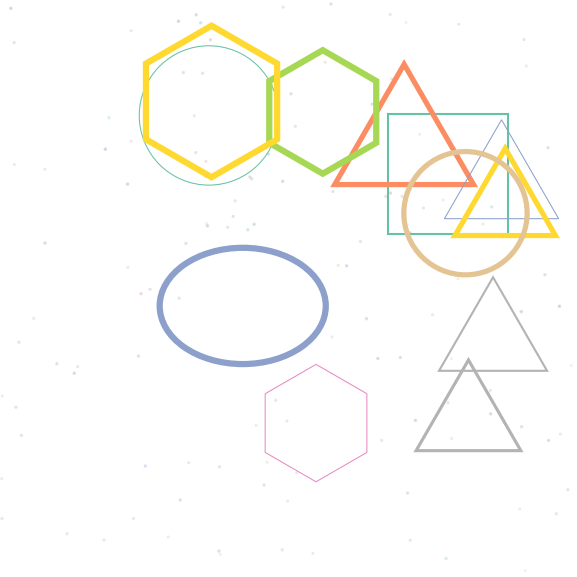[{"shape": "square", "thickness": 1, "radius": 0.52, "center": [0.775, 0.697]}, {"shape": "circle", "thickness": 0.5, "radius": 0.6, "center": [0.362, 0.799]}, {"shape": "triangle", "thickness": 2.5, "radius": 0.69, "center": [0.7, 0.749]}, {"shape": "triangle", "thickness": 0.5, "radius": 0.57, "center": [0.868, 0.678]}, {"shape": "oval", "thickness": 3, "radius": 0.72, "center": [0.42, 0.469]}, {"shape": "hexagon", "thickness": 0.5, "radius": 0.51, "center": [0.547, 0.267]}, {"shape": "hexagon", "thickness": 3, "radius": 0.53, "center": [0.559, 0.805]}, {"shape": "hexagon", "thickness": 3, "radius": 0.66, "center": [0.366, 0.823]}, {"shape": "triangle", "thickness": 2.5, "radius": 0.5, "center": [0.875, 0.641]}, {"shape": "circle", "thickness": 2.5, "radius": 0.53, "center": [0.806, 0.63]}, {"shape": "triangle", "thickness": 1, "radius": 0.54, "center": [0.854, 0.411]}, {"shape": "triangle", "thickness": 1.5, "radius": 0.52, "center": [0.811, 0.271]}]